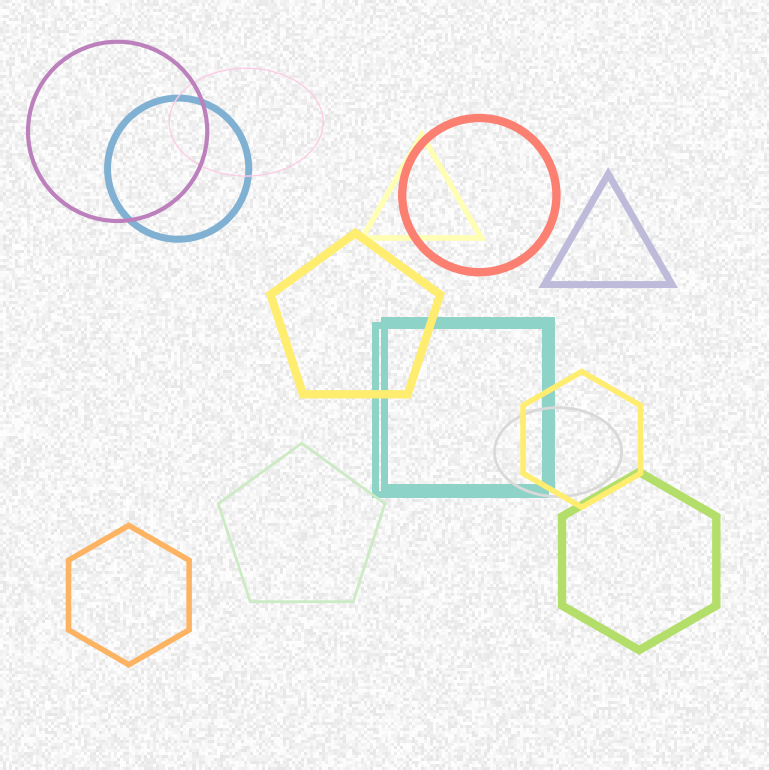[{"shape": "square", "thickness": 2.5, "radius": 0.55, "center": [0.598, 0.468]}, {"shape": "square", "thickness": 2.5, "radius": 0.54, "center": [0.607, 0.476]}, {"shape": "triangle", "thickness": 2, "radius": 0.45, "center": [0.548, 0.736]}, {"shape": "triangle", "thickness": 2.5, "radius": 0.48, "center": [0.79, 0.678]}, {"shape": "circle", "thickness": 3, "radius": 0.5, "center": [0.622, 0.747]}, {"shape": "circle", "thickness": 2.5, "radius": 0.46, "center": [0.231, 0.781]}, {"shape": "hexagon", "thickness": 2, "radius": 0.45, "center": [0.167, 0.227]}, {"shape": "hexagon", "thickness": 3, "radius": 0.58, "center": [0.83, 0.271]}, {"shape": "oval", "thickness": 0.5, "radius": 0.5, "center": [0.32, 0.841]}, {"shape": "oval", "thickness": 1, "radius": 0.41, "center": [0.725, 0.413]}, {"shape": "circle", "thickness": 1.5, "radius": 0.58, "center": [0.153, 0.829]}, {"shape": "pentagon", "thickness": 1, "radius": 0.57, "center": [0.392, 0.311]}, {"shape": "hexagon", "thickness": 2, "radius": 0.44, "center": [0.756, 0.429]}, {"shape": "pentagon", "thickness": 3, "radius": 0.58, "center": [0.461, 0.582]}]